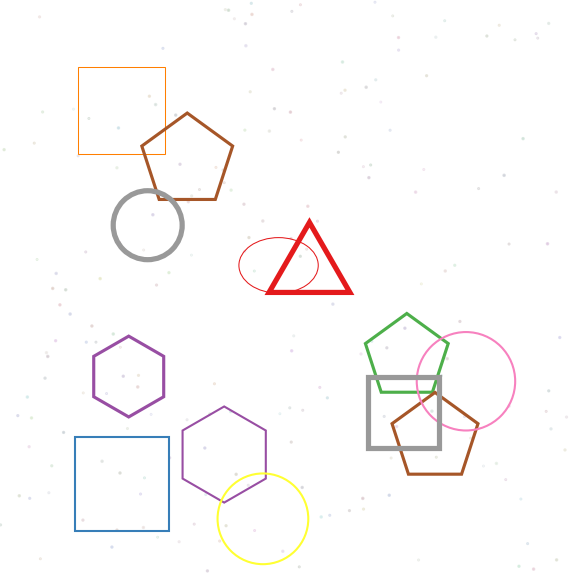[{"shape": "oval", "thickness": 0.5, "radius": 0.34, "center": [0.482, 0.54]}, {"shape": "triangle", "thickness": 2.5, "radius": 0.4, "center": [0.536, 0.533]}, {"shape": "square", "thickness": 1, "radius": 0.4, "center": [0.211, 0.161]}, {"shape": "pentagon", "thickness": 1.5, "radius": 0.38, "center": [0.704, 0.381]}, {"shape": "hexagon", "thickness": 1, "radius": 0.42, "center": [0.388, 0.212]}, {"shape": "hexagon", "thickness": 1.5, "radius": 0.35, "center": [0.223, 0.347]}, {"shape": "square", "thickness": 0.5, "radius": 0.38, "center": [0.21, 0.808]}, {"shape": "circle", "thickness": 1, "radius": 0.39, "center": [0.455, 0.101]}, {"shape": "pentagon", "thickness": 1.5, "radius": 0.41, "center": [0.324, 0.721]}, {"shape": "pentagon", "thickness": 1.5, "radius": 0.39, "center": [0.753, 0.241]}, {"shape": "circle", "thickness": 1, "radius": 0.43, "center": [0.807, 0.339]}, {"shape": "circle", "thickness": 2.5, "radius": 0.3, "center": [0.256, 0.609]}, {"shape": "square", "thickness": 2.5, "radius": 0.31, "center": [0.699, 0.285]}]